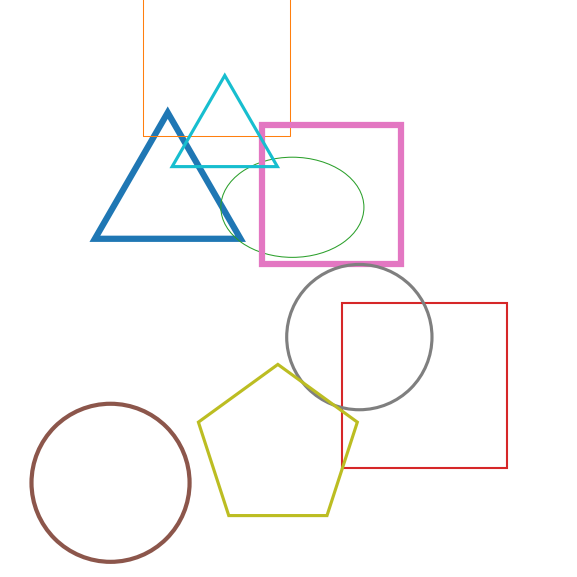[{"shape": "triangle", "thickness": 3, "radius": 0.73, "center": [0.29, 0.658]}, {"shape": "square", "thickness": 0.5, "radius": 0.63, "center": [0.375, 0.89]}, {"shape": "oval", "thickness": 0.5, "radius": 0.62, "center": [0.506, 0.64]}, {"shape": "square", "thickness": 1, "radius": 0.72, "center": [0.735, 0.332]}, {"shape": "circle", "thickness": 2, "radius": 0.68, "center": [0.191, 0.163]}, {"shape": "square", "thickness": 3, "radius": 0.6, "center": [0.574, 0.662]}, {"shape": "circle", "thickness": 1.5, "radius": 0.63, "center": [0.622, 0.415]}, {"shape": "pentagon", "thickness": 1.5, "radius": 0.72, "center": [0.481, 0.223]}, {"shape": "triangle", "thickness": 1.5, "radius": 0.53, "center": [0.389, 0.763]}]